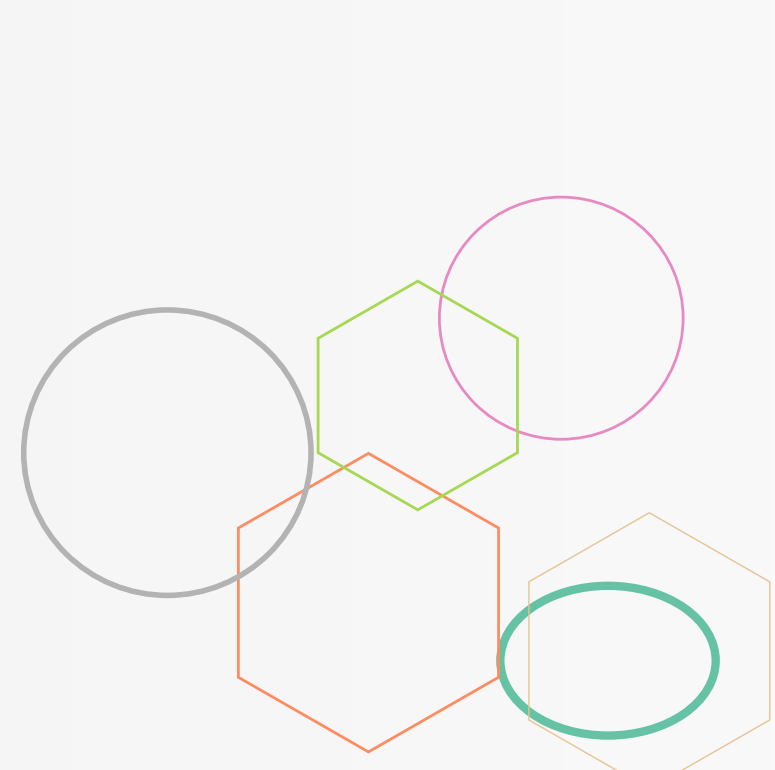[{"shape": "oval", "thickness": 3, "radius": 0.69, "center": [0.785, 0.142]}, {"shape": "hexagon", "thickness": 1, "radius": 0.97, "center": [0.475, 0.217]}, {"shape": "circle", "thickness": 1, "radius": 0.79, "center": [0.724, 0.587]}, {"shape": "hexagon", "thickness": 1, "radius": 0.74, "center": [0.539, 0.486]}, {"shape": "hexagon", "thickness": 0.5, "radius": 0.9, "center": [0.838, 0.155]}, {"shape": "circle", "thickness": 2, "radius": 0.93, "center": [0.216, 0.412]}]